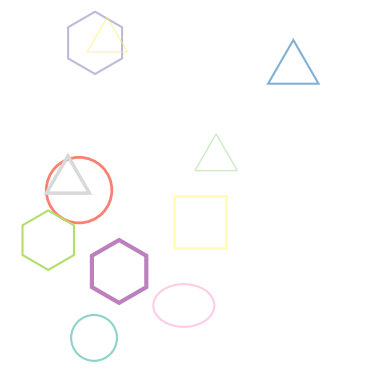[{"shape": "circle", "thickness": 1.5, "radius": 0.3, "center": [0.244, 0.122]}, {"shape": "square", "thickness": 2, "radius": 0.34, "center": [0.52, 0.423]}, {"shape": "hexagon", "thickness": 1.5, "radius": 0.4, "center": [0.247, 0.889]}, {"shape": "circle", "thickness": 2, "radius": 0.43, "center": [0.205, 0.506]}, {"shape": "triangle", "thickness": 1.5, "radius": 0.38, "center": [0.762, 0.82]}, {"shape": "hexagon", "thickness": 1.5, "radius": 0.39, "center": [0.125, 0.376]}, {"shape": "oval", "thickness": 1.5, "radius": 0.4, "center": [0.477, 0.207]}, {"shape": "triangle", "thickness": 2.5, "radius": 0.32, "center": [0.176, 0.531]}, {"shape": "hexagon", "thickness": 3, "radius": 0.41, "center": [0.309, 0.295]}, {"shape": "triangle", "thickness": 1, "radius": 0.32, "center": [0.561, 0.589]}, {"shape": "triangle", "thickness": 0.5, "radius": 0.3, "center": [0.279, 0.895]}]